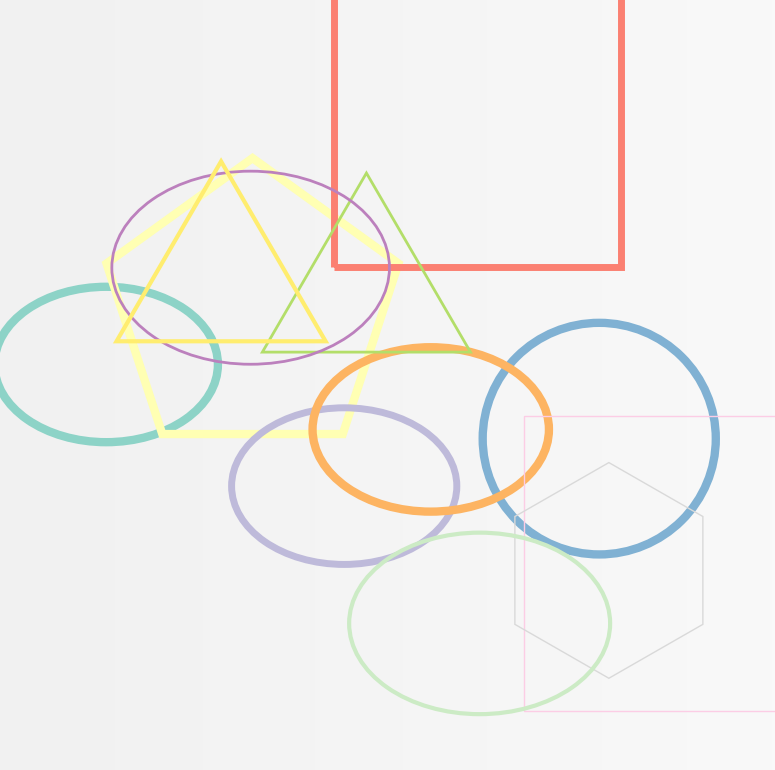[{"shape": "oval", "thickness": 3, "radius": 0.72, "center": [0.137, 0.527]}, {"shape": "pentagon", "thickness": 3, "radius": 0.99, "center": [0.326, 0.597]}, {"shape": "oval", "thickness": 2.5, "radius": 0.73, "center": [0.444, 0.369]}, {"shape": "square", "thickness": 2.5, "radius": 0.92, "center": [0.617, 0.839]}, {"shape": "circle", "thickness": 3, "radius": 0.75, "center": [0.773, 0.43]}, {"shape": "oval", "thickness": 3, "radius": 0.76, "center": [0.556, 0.442]}, {"shape": "triangle", "thickness": 1, "radius": 0.78, "center": [0.473, 0.62]}, {"shape": "square", "thickness": 0.5, "radius": 0.96, "center": [0.867, 0.268]}, {"shape": "hexagon", "thickness": 0.5, "radius": 0.7, "center": [0.786, 0.259]}, {"shape": "oval", "thickness": 1, "radius": 0.9, "center": [0.323, 0.652]}, {"shape": "oval", "thickness": 1.5, "radius": 0.84, "center": [0.619, 0.19]}, {"shape": "triangle", "thickness": 1.5, "radius": 0.78, "center": [0.285, 0.635]}]